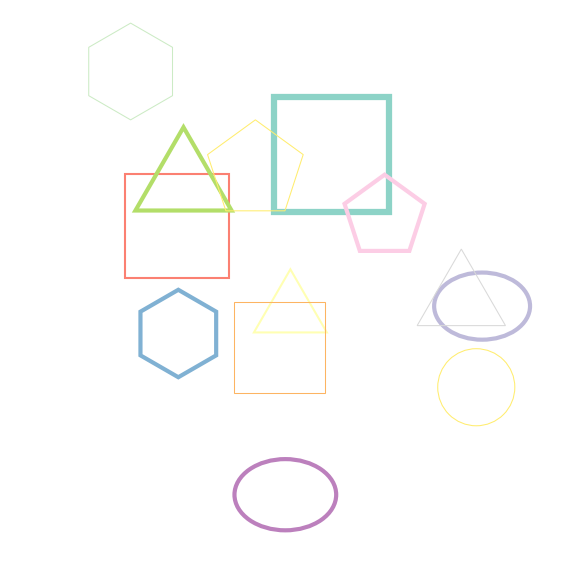[{"shape": "square", "thickness": 3, "radius": 0.5, "center": [0.574, 0.731]}, {"shape": "triangle", "thickness": 1, "radius": 0.36, "center": [0.503, 0.46]}, {"shape": "oval", "thickness": 2, "radius": 0.42, "center": [0.835, 0.469]}, {"shape": "square", "thickness": 1, "radius": 0.45, "center": [0.306, 0.608]}, {"shape": "hexagon", "thickness": 2, "radius": 0.38, "center": [0.309, 0.422]}, {"shape": "square", "thickness": 0.5, "radius": 0.39, "center": [0.483, 0.397]}, {"shape": "triangle", "thickness": 2, "radius": 0.48, "center": [0.318, 0.683]}, {"shape": "pentagon", "thickness": 2, "radius": 0.36, "center": [0.666, 0.624]}, {"shape": "triangle", "thickness": 0.5, "radius": 0.44, "center": [0.799, 0.479]}, {"shape": "oval", "thickness": 2, "radius": 0.44, "center": [0.494, 0.142]}, {"shape": "hexagon", "thickness": 0.5, "radius": 0.42, "center": [0.226, 0.875]}, {"shape": "pentagon", "thickness": 0.5, "radius": 0.44, "center": [0.442, 0.705]}, {"shape": "circle", "thickness": 0.5, "radius": 0.33, "center": [0.825, 0.329]}]